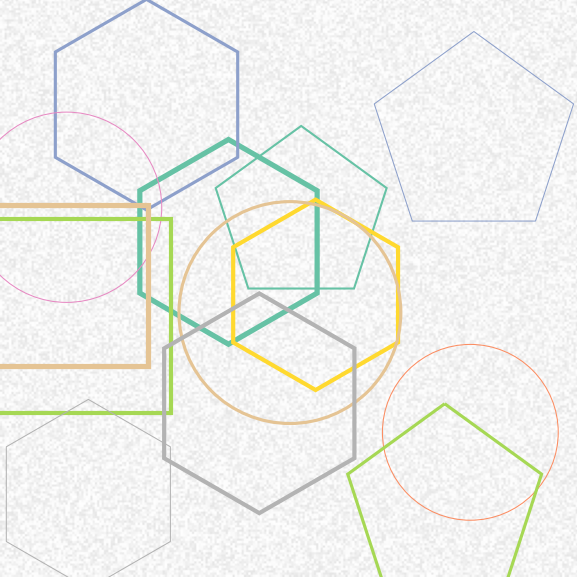[{"shape": "pentagon", "thickness": 1, "radius": 0.78, "center": [0.522, 0.625]}, {"shape": "hexagon", "thickness": 2.5, "radius": 0.89, "center": [0.396, 0.58]}, {"shape": "circle", "thickness": 0.5, "radius": 0.76, "center": [0.814, 0.251]}, {"shape": "hexagon", "thickness": 1.5, "radius": 0.91, "center": [0.254, 0.818]}, {"shape": "pentagon", "thickness": 0.5, "radius": 0.91, "center": [0.821, 0.763]}, {"shape": "circle", "thickness": 0.5, "radius": 0.82, "center": [0.115, 0.64]}, {"shape": "square", "thickness": 2, "radius": 0.84, "center": [0.128, 0.452]}, {"shape": "pentagon", "thickness": 1.5, "radius": 0.88, "center": [0.77, 0.124]}, {"shape": "hexagon", "thickness": 2, "radius": 0.82, "center": [0.547, 0.489]}, {"shape": "circle", "thickness": 1.5, "radius": 0.96, "center": [0.502, 0.458]}, {"shape": "square", "thickness": 2.5, "radius": 0.7, "center": [0.117, 0.505]}, {"shape": "hexagon", "thickness": 0.5, "radius": 0.82, "center": [0.153, 0.143]}, {"shape": "hexagon", "thickness": 2, "radius": 0.95, "center": [0.449, 0.301]}]